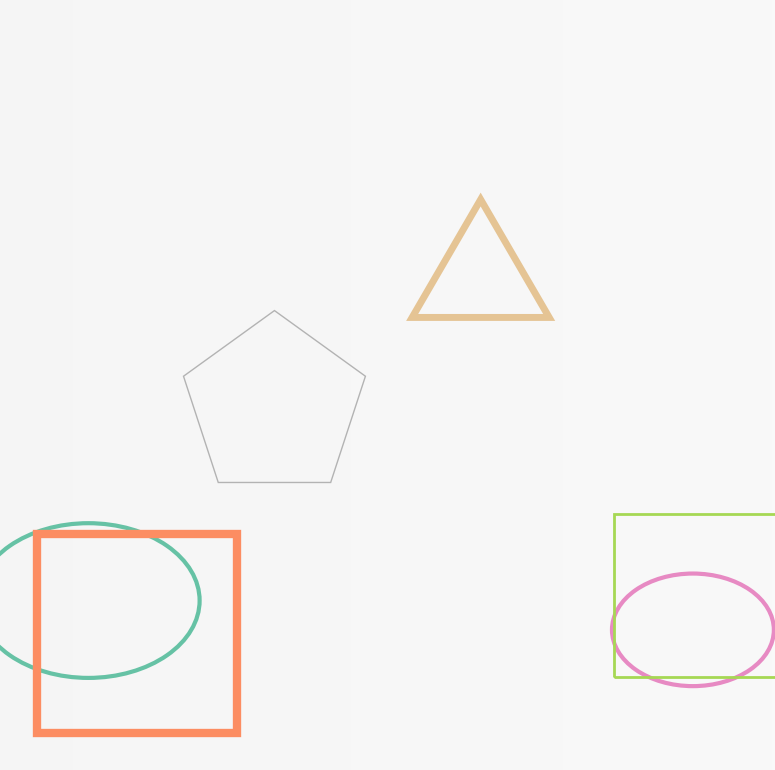[{"shape": "oval", "thickness": 1.5, "radius": 0.72, "center": [0.114, 0.22]}, {"shape": "square", "thickness": 3, "radius": 0.65, "center": [0.177, 0.177]}, {"shape": "oval", "thickness": 1.5, "radius": 0.52, "center": [0.894, 0.182]}, {"shape": "square", "thickness": 1, "radius": 0.53, "center": [0.897, 0.227]}, {"shape": "triangle", "thickness": 2.5, "radius": 0.51, "center": [0.62, 0.639]}, {"shape": "pentagon", "thickness": 0.5, "radius": 0.62, "center": [0.354, 0.473]}]